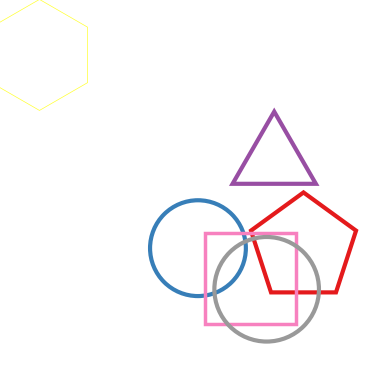[{"shape": "pentagon", "thickness": 3, "radius": 0.72, "center": [0.788, 0.357]}, {"shape": "circle", "thickness": 3, "radius": 0.62, "center": [0.514, 0.355]}, {"shape": "triangle", "thickness": 3, "radius": 0.62, "center": [0.712, 0.585]}, {"shape": "hexagon", "thickness": 0.5, "radius": 0.72, "center": [0.103, 0.857]}, {"shape": "square", "thickness": 2.5, "radius": 0.59, "center": [0.65, 0.276]}, {"shape": "circle", "thickness": 3, "radius": 0.68, "center": [0.693, 0.249]}]